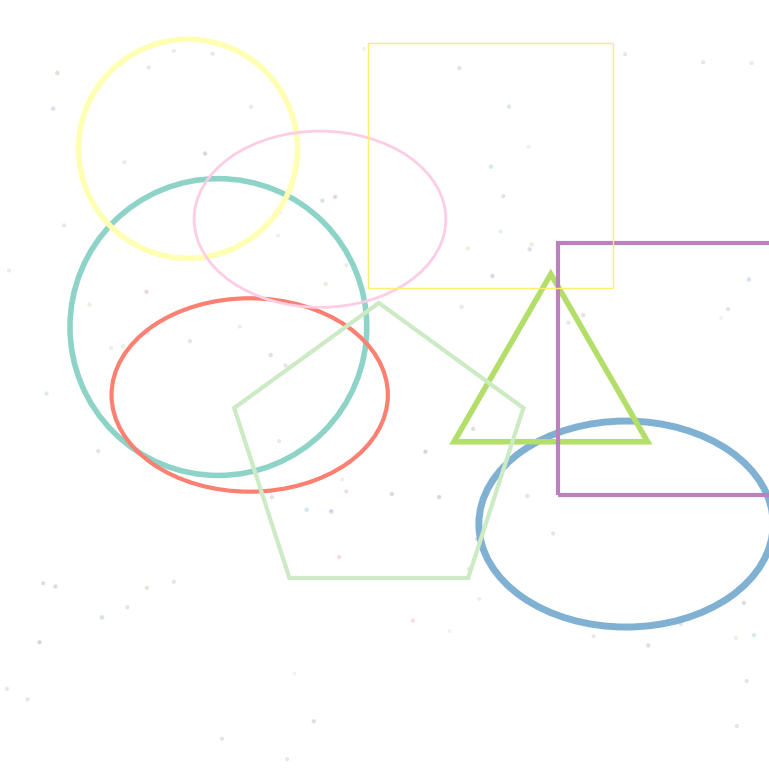[{"shape": "circle", "thickness": 2, "radius": 0.96, "center": [0.284, 0.575]}, {"shape": "circle", "thickness": 2, "radius": 0.71, "center": [0.244, 0.807]}, {"shape": "oval", "thickness": 1.5, "radius": 0.9, "center": [0.324, 0.487]}, {"shape": "oval", "thickness": 2.5, "radius": 0.96, "center": [0.813, 0.319]}, {"shape": "triangle", "thickness": 2, "radius": 0.73, "center": [0.715, 0.499]}, {"shape": "oval", "thickness": 1, "radius": 0.82, "center": [0.416, 0.715]}, {"shape": "square", "thickness": 1.5, "radius": 0.82, "center": [0.889, 0.521]}, {"shape": "pentagon", "thickness": 1.5, "radius": 0.99, "center": [0.492, 0.409]}, {"shape": "square", "thickness": 0.5, "radius": 0.79, "center": [0.637, 0.785]}]